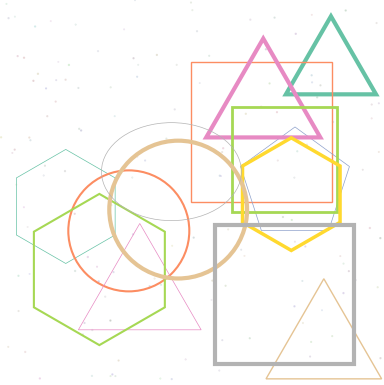[{"shape": "triangle", "thickness": 3, "radius": 0.68, "center": [0.86, 0.823]}, {"shape": "hexagon", "thickness": 0.5, "radius": 0.74, "center": [0.171, 0.464]}, {"shape": "circle", "thickness": 1.5, "radius": 0.79, "center": [0.335, 0.4]}, {"shape": "square", "thickness": 1, "radius": 0.91, "center": [0.679, 0.658]}, {"shape": "pentagon", "thickness": 0.5, "radius": 0.74, "center": [0.766, 0.522]}, {"shape": "triangle", "thickness": 3, "radius": 0.86, "center": [0.684, 0.729]}, {"shape": "triangle", "thickness": 0.5, "radius": 0.92, "center": [0.363, 0.235]}, {"shape": "square", "thickness": 2, "radius": 0.68, "center": [0.739, 0.586]}, {"shape": "hexagon", "thickness": 1.5, "radius": 0.98, "center": [0.258, 0.3]}, {"shape": "hexagon", "thickness": 2.5, "radius": 0.73, "center": [0.757, 0.496]}, {"shape": "triangle", "thickness": 1, "radius": 0.87, "center": [0.841, 0.103]}, {"shape": "circle", "thickness": 3, "radius": 0.89, "center": [0.463, 0.456]}, {"shape": "oval", "thickness": 0.5, "radius": 0.91, "center": [0.445, 0.554]}, {"shape": "square", "thickness": 3, "radius": 0.9, "center": [0.739, 0.236]}]